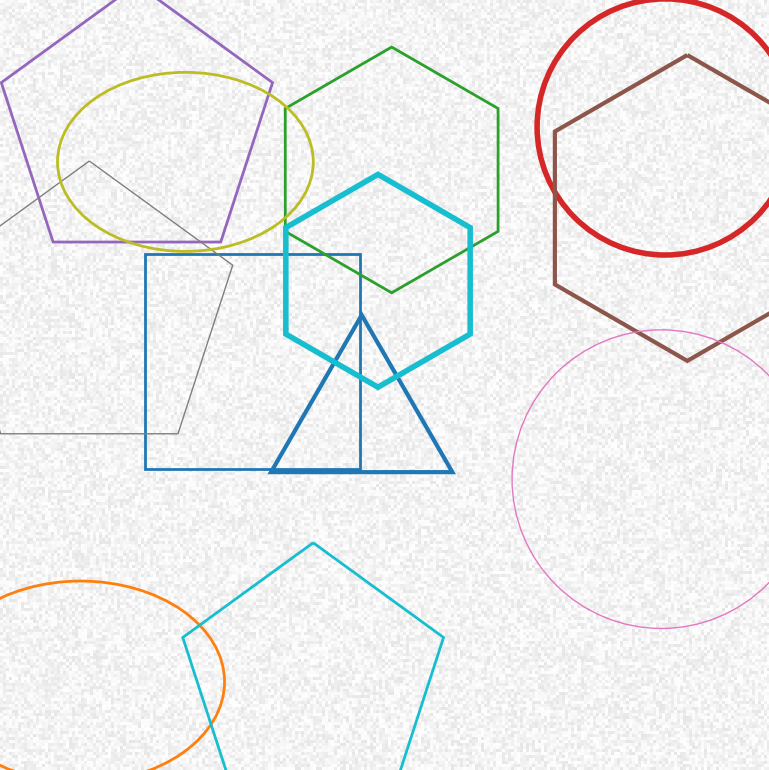[{"shape": "square", "thickness": 1, "radius": 0.7, "center": [0.328, 0.531]}, {"shape": "triangle", "thickness": 1.5, "radius": 0.68, "center": [0.47, 0.455]}, {"shape": "oval", "thickness": 1, "radius": 0.93, "center": [0.105, 0.115]}, {"shape": "hexagon", "thickness": 1, "radius": 0.8, "center": [0.509, 0.779]}, {"shape": "circle", "thickness": 2, "radius": 0.83, "center": [0.864, 0.835]}, {"shape": "pentagon", "thickness": 1, "radius": 0.93, "center": [0.178, 0.836]}, {"shape": "hexagon", "thickness": 1.5, "radius": 0.99, "center": [0.893, 0.73]}, {"shape": "circle", "thickness": 0.5, "radius": 0.97, "center": [0.859, 0.378]}, {"shape": "pentagon", "thickness": 0.5, "radius": 0.98, "center": [0.116, 0.595]}, {"shape": "oval", "thickness": 1, "radius": 0.83, "center": [0.241, 0.79]}, {"shape": "pentagon", "thickness": 1, "radius": 0.89, "center": [0.407, 0.117]}, {"shape": "hexagon", "thickness": 2, "radius": 0.69, "center": [0.491, 0.635]}]